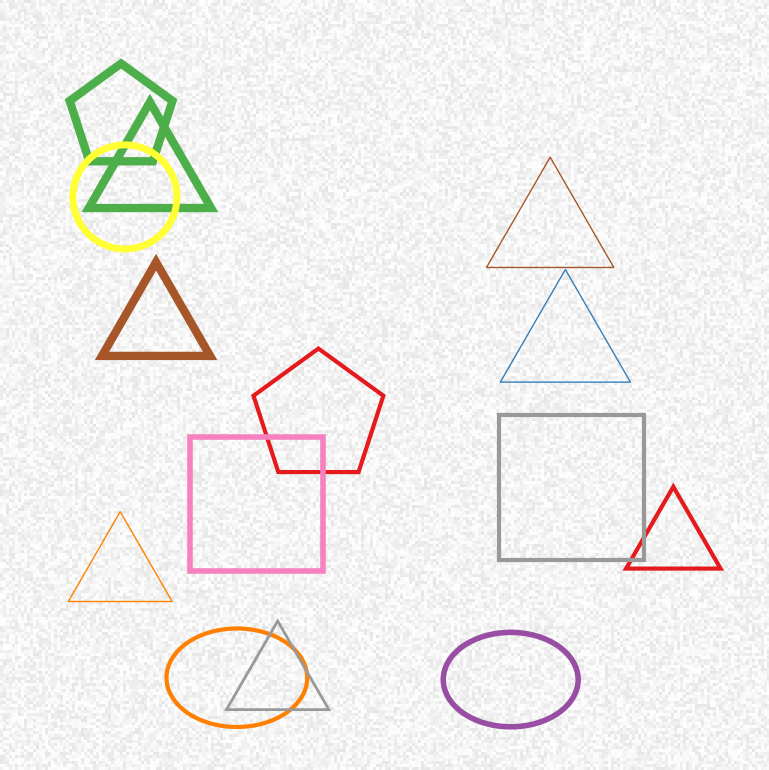[{"shape": "triangle", "thickness": 1.5, "radius": 0.35, "center": [0.874, 0.297]}, {"shape": "pentagon", "thickness": 1.5, "radius": 0.44, "center": [0.414, 0.459]}, {"shape": "triangle", "thickness": 0.5, "radius": 0.49, "center": [0.734, 0.552]}, {"shape": "pentagon", "thickness": 3, "radius": 0.35, "center": [0.157, 0.847]}, {"shape": "triangle", "thickness": 3, "radius": 0.46, "center": [0.195, 0.776]}, {"shape": "oval", "thickness": 2, "radius": 0.44, "center": [0.663, 0.117]}, {"shape": "oval", "thickness": 1.5, "radius": 0.46, "center": [0.308, 0.12]}, {"shape": "triangle", "thickness": 0.5, "radius": 0.39, "center": [0.156, 0.258]}, {"shape": "circle", "thickness": 2.5, "radius": 0.34, "center": [0.162, 0.744]}, {"shape": "triangle", "thickness": 3, "radius": 0.41, "center": [0.203, 0.578]}, {"shape": "triangle", "thickness": 0.5, "radius": 0.48, "center": [0.715, 0.7]}, {"shape": "square", "thickness": 2, "radius": 0.43, "center": [0.333, 0.345]}, {"shape": "triangle", "thickness": 1, "radius": 0.38, "center": [0.361, 0.117]}, {"shape": "square", "thickness": 1.5, "radius": 0.47, "center": [0.742, 0.367]}]